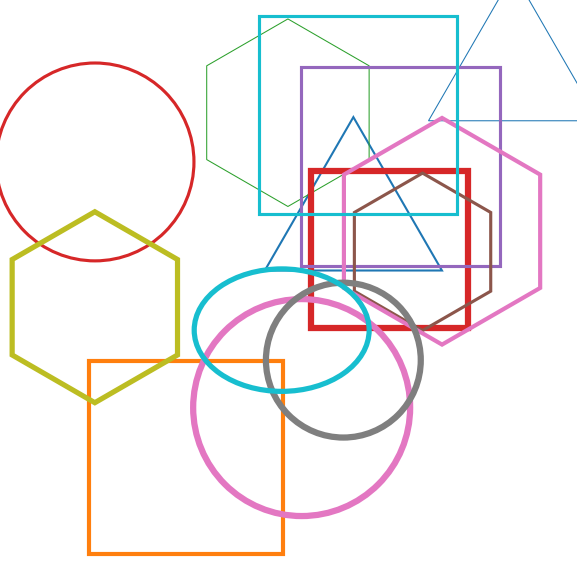[{"shape": "triangle", "thickness": 1, "radius": 0.89, "center": [0.612, 0.619]}, {"shape": "triangle", "thickness": 0.5, "radius": 0.85, "center": [0.889, 0.875]}, {"shape": "square", "thickness": 2, "radius": 0.84, "center": [0.322, 0.207]}, {"shape": "hexagon", "thickness": 0.5, "radius": 0.81, "center": [0.499, 0.804]}, {"shape": "square", "thickness": 3, "radius": 0.68, "center": [0.674, 0.568]}, {"shape": "circle", "thickness": 1.5, "radius": 0.86, "center": [0.165, 0.719]}, {"shape": "square", "thickness": 1.5, "radius": 0.86, "center": [0.694, 0.71]}, {"shape": "hexagon", "thickness": 1.5, "radius": 0.68, "center": [0.732, 0.563]}, {"shape": "circle", "thickness": 3, "radius": 0.94, "center": [0.522, 0.293]}, {"shape": "hexagon", "thickness": 2, "radius": 0.98, "center": [0.765, 0.599]}, {"shape": "circle", "thickness": 3, "radius": 0.67, "center": [0.595, 0.376]}, {"shape": "hexagon", "thickness": 2.5, "radius": 0.83, "center": [0.164, 0.467]}, {"shape": "oval", "thickness": 2.5, "radius": 0.76, "center": [0.488, 0.427]}, {"shape": "square", "thickness": 1.5, "radius": 0.86, "center": [0.62, 0.8]}]